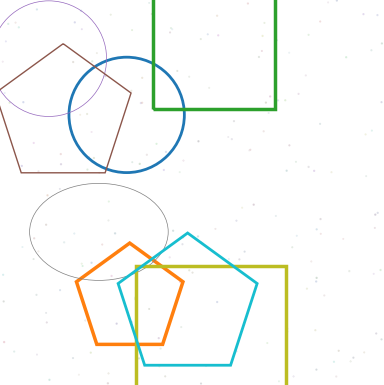[{"shape": "circle", "thickness": 2, "radius": 0.75, "center": [0.329, 0.702]}, {"shape": "pentagon", "thickness": 2.5, "radius": 0.73, "center": [0.337, 0.223]}, {"shape": "square", "thickness": 2.5, "radius": 0.79, "center": [0.557, 0.874]}, {"shape": "circle", "thickness": 0.5, "radius": 0.75, "center": [0.127, 0.848]}, {"shape": "pentagon", "thickness": 1, "radius": 0.93, "center": [0.164, 0.701]}, {"shape": "oval", "thickness": 0.5, "radius": 0.9, "center": [0.257, 0.398]}, {"shape": "square", "thickness": 2.5, "radius": 0.97, "center": [0.548, 0.115]}, {"shape": "pentagon", "thickness": 2, "radius": 0.95, "center": [0.487, 0.205]}]